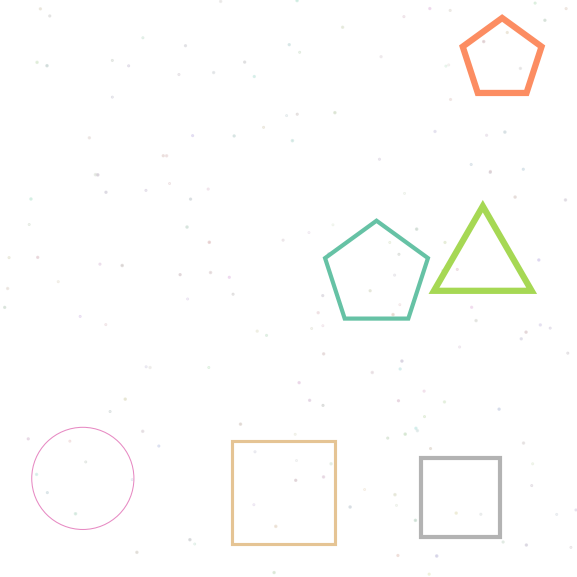[{"shape": "pentagon", "thickness": 2, "radius": 0.47, "center": [0.652, 0.523]}, {"shape": "pentagon", "thickness": 3, "radius": 0.36, "center": [0.869, 0.896]}, {"shape": "circle", "thickness": 0.5, "radius": 0.44, "center": [0.143, 0.171]}, {"shape": "triangle", "thickness": 3, "radius": 0.49, "center": [0.836, 0.544]}, {"shape": "square", "thickness": 1.5, "radius": 0.45, "center": [0.491, 0.147]}, {"shape": "square", "thickness": 2, "radius": 0.34, "center": [0.797, 0.138]}]